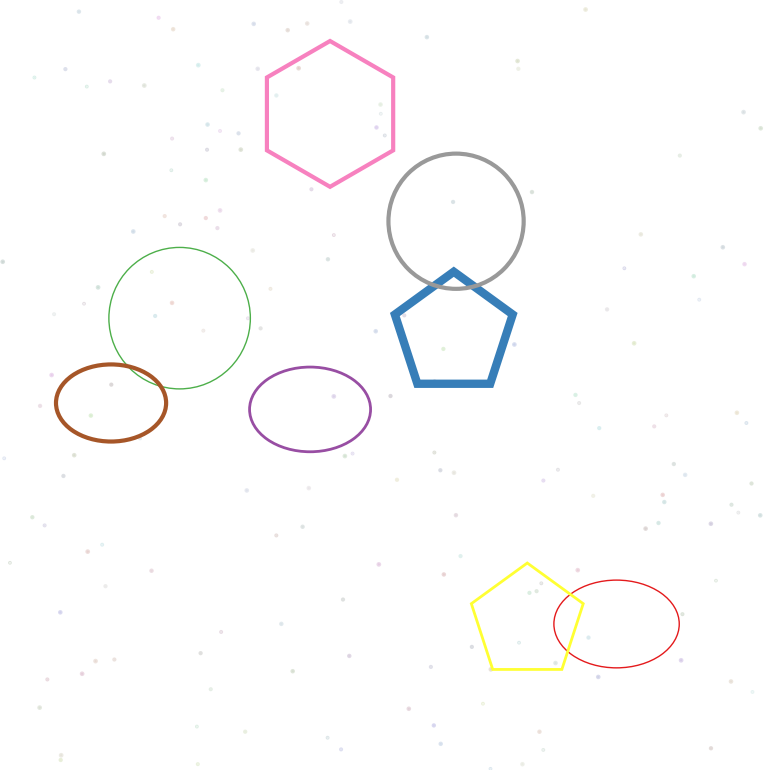[{"shape": "oval", "thickness": 0.5, "radius": 0.41, "center": [0.801, 0.19]}, {"shape": "pentagon", "thickness": 3, "radius": 0.4, "center": [0.589, 0.567]}, {"shape": "circle", "thickness": 0.5, "radius": 0.46, "center": [0.233, 0.587]}, {"shape": "oval", "thickness": 1, "radius": 0.39, "center": [0.403, 0.468]}, {"shape": "pentagon", "thickness": 1, "radius": 0.38, "center": [0.685, 0.192]}, {"shape": "oval", "thickness": 1.5, "radius": 0.36, "center": [0.144, 0.477]}, {"shape": "hexagon", "thickness": 1.5, "radius": 0.47, "center": [0.429, 0.852]}, {"shape": "circle", "thickness": 1.5, "radius": 0.44, "center": [0.592, 0.713]}]